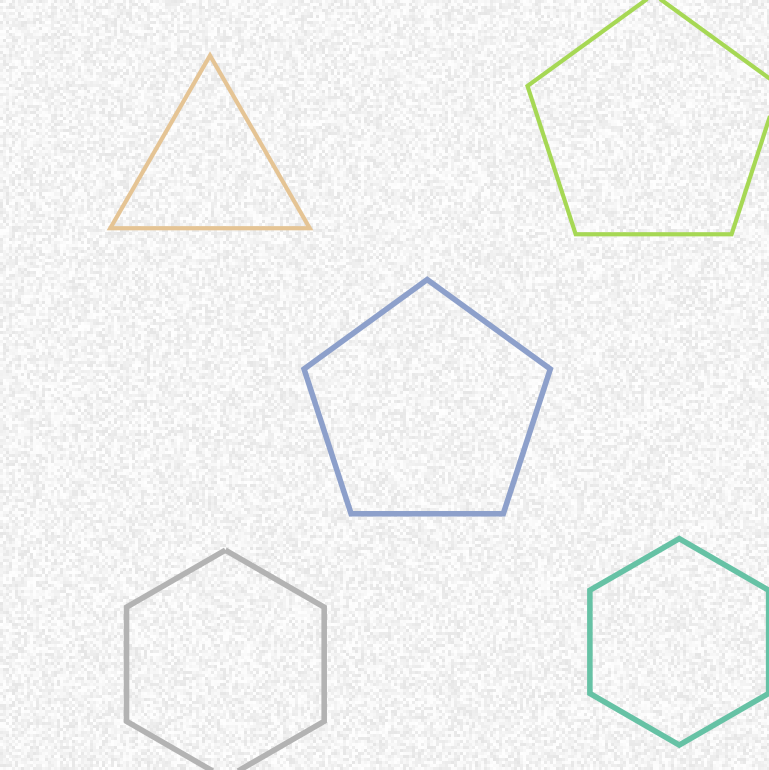[{"shape": "hexagon", "thickness": 2, "radius": 0.67, "center": [0.882, 0.166]}, {"shape": "pentagon", "thickness": 2, "radius": 0.84, "center": [0.555, 0.469]}, {"shape": "pentagon", "thickness": 1.5, "radius": 0.86, "center": [0.849, 0.835]}, {"shape": "triangle", "thickness": 1.5, "radius": 0.75, "center": [0.273, 0.778]}, {"shape": "hexagon", "thickness": 2, "radius": 0.74, "center": [0.293, 0.137]}]